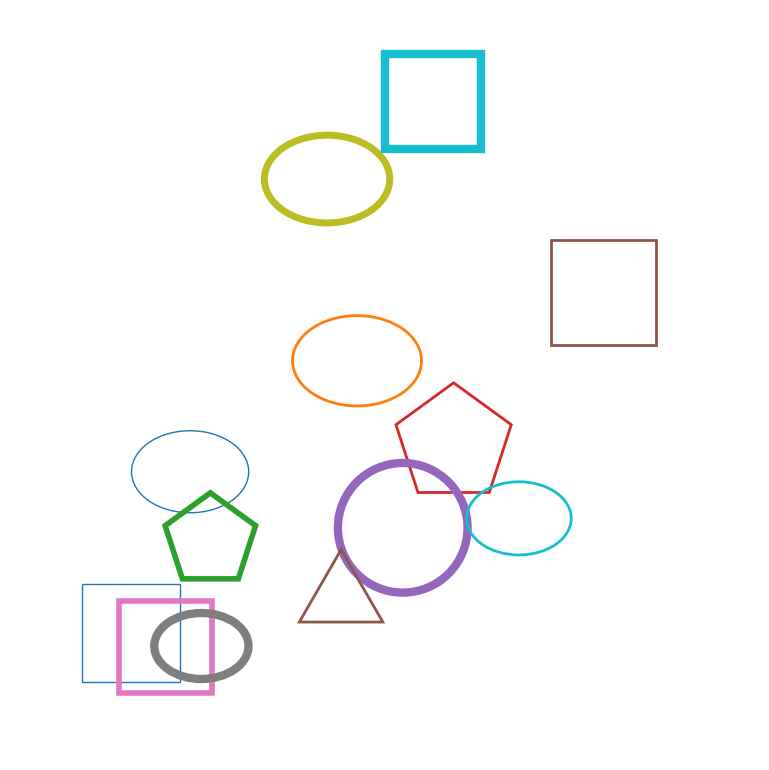[{"shape": "square", "thickness": 0.5, "radius": 0.32, "center": [0.17, 0.177]}, {"shape": "oval", "thickness": 0.5, "radius": 0.38, "center": [0.247, 0.387]}, {"shape": "oval", "thickness": 1, "radius": 0.42, "center": [0.464, 0.531]}, {"shape": "pentagon", "thickness": 2, "radius": 0.31, "center": [0.273, 0.298]}, {"shape": "pentagon", "thickness": 1, "radius": 0.39, "center": [0.589, 0.424]}, {"shape": "circle", "thickness": 3, "radius": 0.42, "center": [0.523, 0.315]}, {"shape": "square", "thickness": 1, "radius": 0.34, "center": [0.784, 0.62]}, {"shape": "triangle", "thickness": 1, "radius": 0.31, "center": [0.443, 0.223]}, {"shape": "square", "thickness": 2, "radius": 0.3, "center": [0.215, 0.16]}, {"shape": "oval", "thickness": 3, "radius": 0.31, "center": [0.262, 0.161]}, {"shape": "oval", "thickness": 2.5, "radius": 0.41, "center": [0.425, 0.767]}, {"shape": "oval", "thickness": 1, "radius": 0.34, "center": [0.674, 0.327]}, {"shape": "square", "thickness": 3, "radius": 0.31, "center": [0.562, 0.868]}]